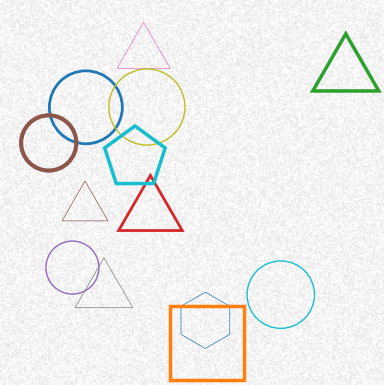[{"shape": "hexagon", "thickness": 0.5, "radius": 0.37, "center": [0.533, 0.168]}, {"shape": "circle", "thickness": 2, "radius": 0.47, "center": [0.223, 0.721]}, {"shape": "square", "thickness": 2.5, "radius": 0.48, "center": [0.537, 0.109]}, {"shape": "triangle", "thickness": 2.5, "radius": 0.49, "center": [0.898, 0.813]}, {"shape": "triangle", "thickness": 2, "radius": 0.48, "center": [0.391, 0.449]}, {"shape": "circle", "thickness": 1, "radius": 0.34, "center": [0.188, 0.305]}, {"shape": "triangle", "thickness": 0.5, "radius": 0.34, "center": [0.221, 0.461]}, {"shape": "circle", "thickness": 3, "radius": 0.36, "center": [0.127, 0.629]}, {"shape": "triangle", "thickness": 0.5, "radius": 0.4, "center": [0.373, 0.862]}, {"shape": "triangle", "thickness": 0.5, "radius": 0.43, "center": [0.27, 0.244]}, {"shape": "circle", "thickness": 1, "radius": 0.49, "center": [0.382, 0.722]}, {"shape": "circle", "thickness": 1, "radius": 0.44, "center": [0.729, 0.235]}, {"shape": "pentagon", "thickness": 2.5, "radius": 0.41, "center": [0.35, 0.59]}]